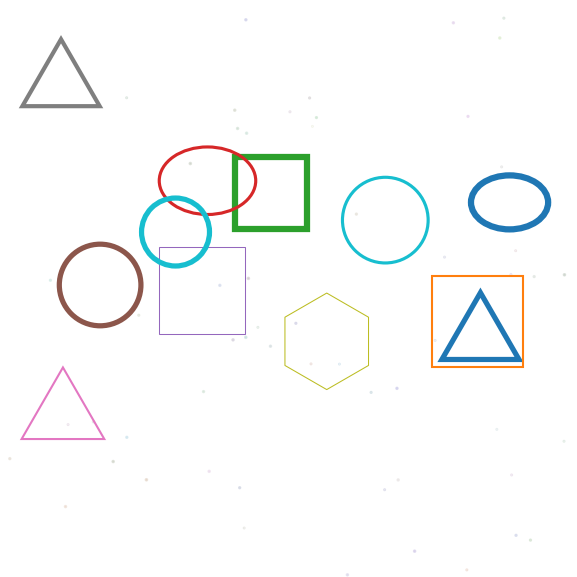[{"shape": "triangle", "thickness": 2.5, "radius": 0.39, "center": [0.832, 0.415]}, {"shape": "oval", "thickness": 3, "radius": 0.33, "center": [0.882, 0.649]}, {"shape": "square", "thickness": 1, "radius": 0.39, "center": [0.827, 0.442]}, {"shape": "square", "thickness": 3, "radius": 0.31, "center": [0.47, 0.665]}, {"shape": "oval", "thickness": 1.5, "radius": 0.42, "center": [0.359, 0.686]}, {"shape": "square", "thickness": 0.5, "radius": 0.37, "center": [0.349, 0.496]}, {"shape": "circle", "thickness": 2.5, "radius": 0.35, "center": [0.173, 0.506]}, {"shape": "triangle", "thickness": 1, "radius": 0.41, "center": [0.109, 0.28]}, {"shape": "triangle", "thickness": 2, "radius": 0.39, "center": [0.106, 0.854]}, {"shape": "hexagon", "thickness": 0.5, "radius": 0.42, "center": [0.566, 0.408]}, {"shape": "circle", "thickness": 1.5, "radius": 0.37, "center": [0.667, 0.618]}, {"shape": "circle", "thickness": 2.5, "radius": 0.29, "center": [0.304, 0.597]}]